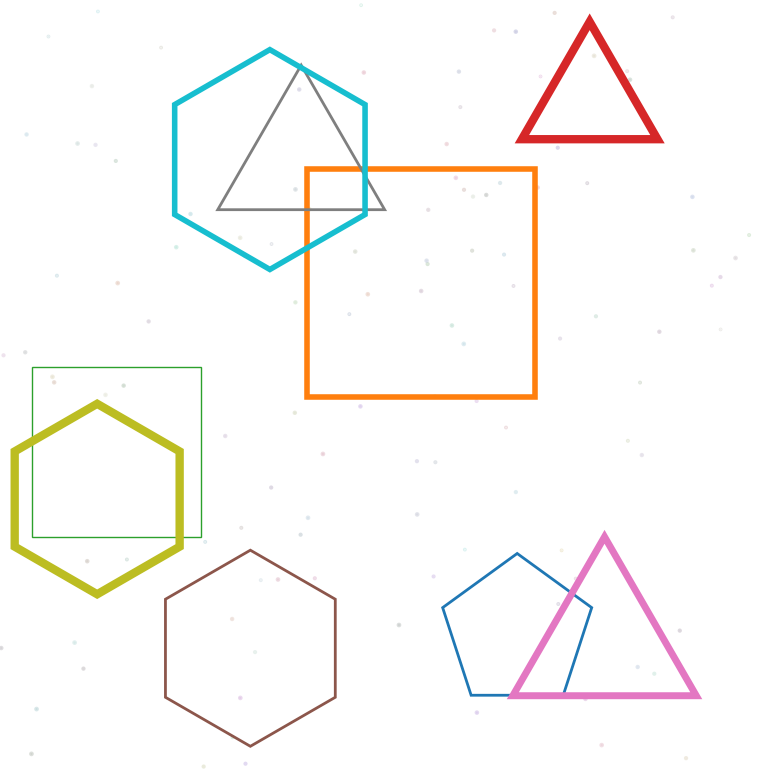[{"shape": "pentagon", "thickness": 1, "radius": 0.51, "center": [0.672, 0.179]}, {"shape": "square", "thickness": 2, "radius": 0.74, "center": [0.547, 0.633]}, {"shape": "square", "thickness": 0.5, "radius": 0.55, "center": [0.151, 0.413]}, {"shape": "triangle", "thickness": 3, "radius": 0.51, "center": [0.766, 0.87]}, {"shape": "hexagon", "thickness": 1, "radius": 0.64, "center": [0.325, 0.158]}, {"shape": "triangle", "thickness": 2.5, "radius": 0.69, "center": [0.785, 0.165]}, {"shape": "triangle", "thickness": 1, "radius": 0.63, "center": [0.391, 0.79]}, {"shape": "hexagon", "thickness": 3, "radius": 0.62, "center": [0.126, 0.352]}, {"shape": "hexagon", "thickness": 2, "radius": 0.71, "center": [0.35, 0.793]}]